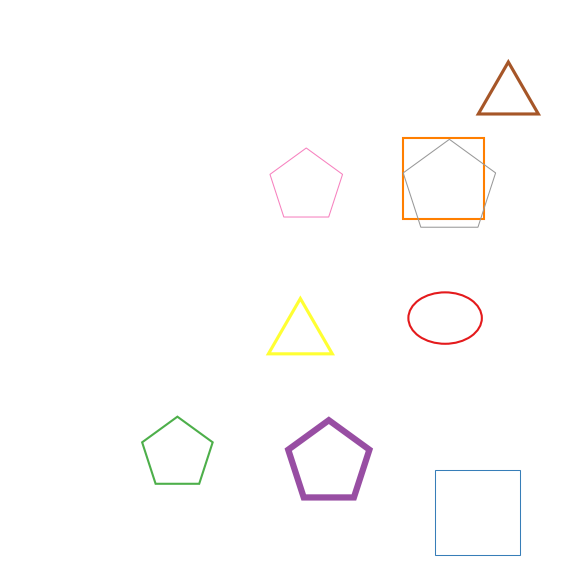[{"shape": "oval", "thickness": 1, "radius": 0.32, "center": [0.771, 0.448]}, {"shape": "square", "thickness": 0.5, "radius": 0.37, "center": [0.826, 0.112]}, {"shape": "pentagon", "thickness": 1, "radius": 0.32, "center": [0.307, 0.213]}, {"shape": "pentagon", "thickness": 3, "radius": 0.37, "center": [0.569, 0.198]}, {"shape": "square", "thickness": 1, "radius": 0.35, "center": [0.769, 0.69]}, {"shape": "triangle", "thickness": 1.5, "radius": 0.32, "center": [0.52, 0.418]}, {"shape": "triangle", "thickness": 1.5, "radius": 0.3, "center": [0.88, 0.832]}, {"shape": "pentagon", "thickness": 0.5, "radius": 0.33, "center": [0.53, 0.677]}, {"shape": "pentagon", "thickness": 0.5, "radius": 0.42, "center": [0.778, 0.674]}]